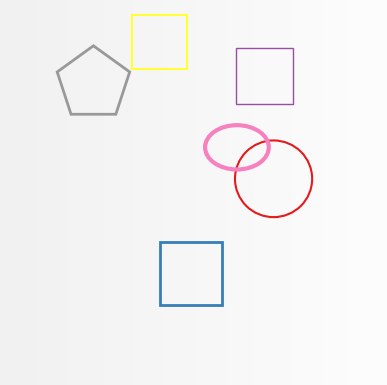[{"shape": "circle", "thickness": 1.5, "radius": 0.5, "center": [0.706, 0.536]}, {"shape": "square", "thickness": 2, "radius": 0.4, "center": [0.493, 0.29]}, {"shape": "square", "thickness": 1, "radius": 0.37, "center": [0.683, 0.803]}, {"shape": "square", "thickness": 1.5, "radius": 0.35, "center": [0.412, 0.891]}, {"shape": "oval", "thickness": 3, "radius": 0.41, "center": [0.611, 0.617]}, {"shape": "pentagon", "thickness": 2, "radius": 0.49, "center": [0.241, 0.783]}]